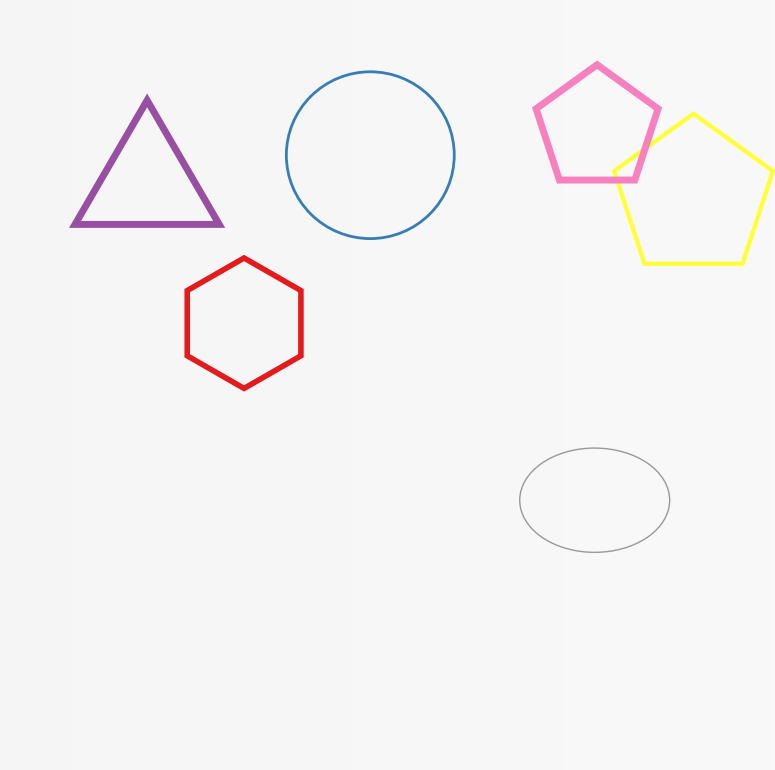[{"shape": "hexagon", "thickness": 2, "radius": 0.42, "center": [0.315, 0.58]}, {"shape": "circle", "thickness": 1, "radius": 0.54, "center": [0.478, 0.798]}, {"shape": "triangle", "thickness": 2.5, "radius": 0.54, "center": [0.19, 0.762]}, {"shape": "pentagon", "thickness": 1.5, "radius": 0.54, "center": [0.895, 0.745]}, {"shape": "pentagon", "thickness": 2.5, "radius": 0.41, "center": [0.77, 0.833]}, {"shape": "oval", "thickness": 0.5, "radius": 0.48, "center": [0.767, 0.35]}]